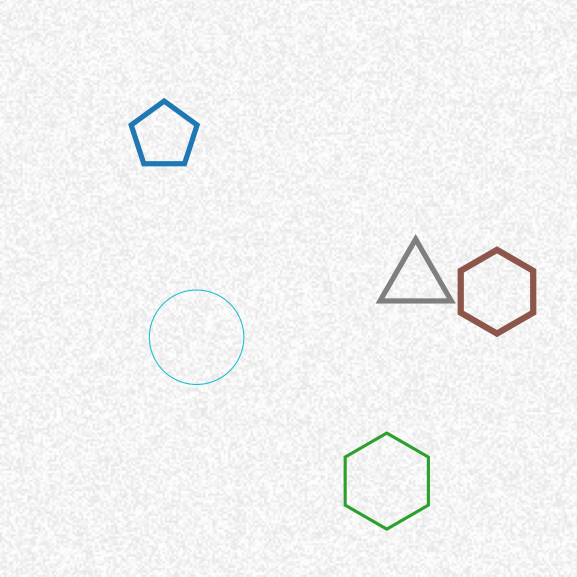[{"shape": "pentagon", "thickness": 2.5, "radius": 0.3, "center": [0.284, 0.764]}, {"shape": "hexagon", "thickness": 1.5, "radius": 0.42, "center": [0.67, 0.166]}, {"shape": "hexagon", "thickness": 3, "radius": 0.36, "center": [0.861, 0.494]}, {"shape": "triangle", "thickness": 2.5, "radius": 0.36, "center": [0.72, 0.514]}, {"shape": "circle", "thickness": 0.5, "radius": 0.41, "center": [0.34, 0.415]}]